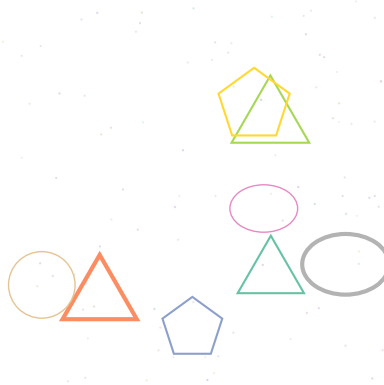[{"shape": "triangle", "thickness": 1.5, "radius": 0.5, "center": [0.703, 0.288]}, {"shape": "triangle", "thickness": 3, "radius": 0.56, "center": [0.259, 0.227]}, {"shape": "pentagon", "thickness": 1.5, "radius": 0.41, "center": [0.5, 0.147]}, {"shape": "oval", "thickness": 1, "radius": 0.44, "center": [0.685, 0.458]}, {"shape": "triangle", "thickness": 1.5, "radius": 0.58, "center": [0.702, 0.687]}, {"shape": "pentagon", "thickness": 1.5, "radius": 0.49, "center": [0.66, 0.727]}, {"shape": "circle", "thickness": 1, "radius": 0.43, "center": [0.109, 0.26]}, {"shape": "oval", "thickness": 3, "radius": 0.56, "center": [0.898, 0.313]}]